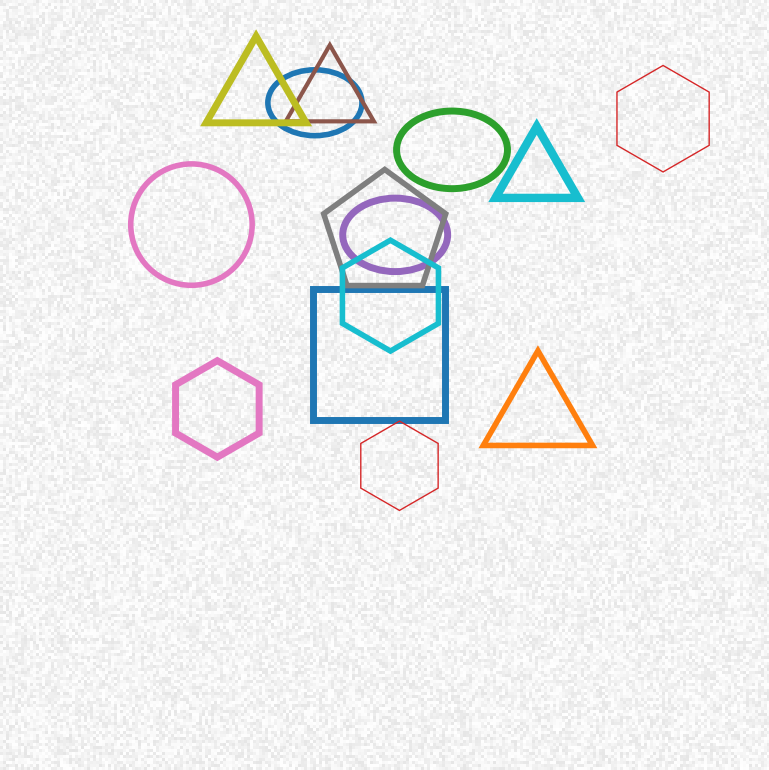[{"shape": "square", "thickness": 2.5, "radius": 0.43, "center": [0.492, 0.539]}, {"shape": "oval", "thickness": 2, "radius": 0.31, "center": [0.409, 0.867]}, {"shape": "triangle", "thickness": 2, "radius": 0.41, "center": [0.699, 0.462]}, {"shape": "oval", "thickness": 2.5, "radius": 0.36, "center": [0.587, 0.805]}, {"shape": "hexagon", "thickness": 0.5, "radius": 0.29, "center": [0.519, 0.395]}, {"shape": "hexagon", "thickness": 0.5, "radius": 0.35, "center": [0.861, 0.846]}, {"shape": "oval", "thickness": 2.5, "radius": 0.34, "center": [0.513, 0.695]}, {"shape": "triangle", "thickness": 1.5, "radius": 0.33, "center": [0.428, 0.875]}, {"shape": "circle", "thickness": 2, "radius": 0.39, "center": [0.249, 0.708]}, {"shape": "hexagon", "thickness": 2.5, "radius": 0.31, "center": [0.282, 0.469]}, {"shape": "pentagon", "thickness": 2, "radius": 0.42, "center": [0.5, 0.697]}, {"shape": "triangle", "thickness": 2.5, "radius": 0.37, "center": [0.333, 0.878]}, {"shape": "triangle", "thickness": 3, "radius": 0.31, "center": [0.697, 0.774]}, {"shape": "hexagon", "thickness": 2, "radius": 0.36, "center": [0.507, 0.616]}]